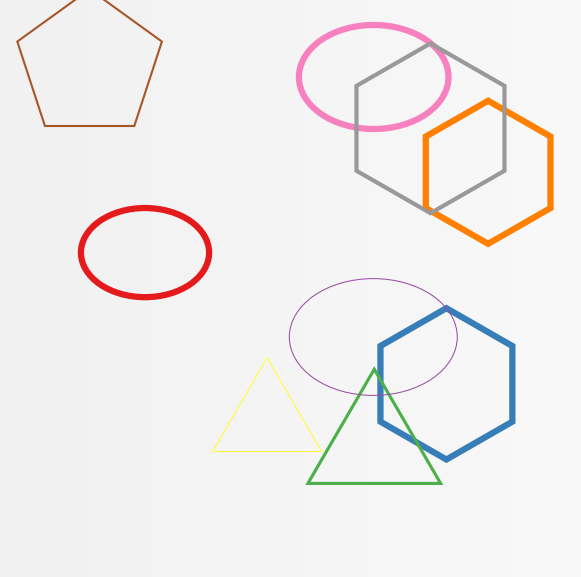[{"shape": "oval", "thickness": 3, "radius": 0.55, "center": [0.25, 0.562]}, {"shape": "hexagon", "thickness": 3, "radius": 0.66, "center": [0.768, 0.334]}, {"shape": "triangle", "thickness": 1.5, "radius": 0.66, "center": [0.644, 0.228]}, {"shape": "oval", "thickness": 0.5, "radius": 0.72, "center": [0.642, 0.416]}, {"shape": "hexagon", "thickness": 3, "radius": 0.62, "center": [0.84, 0.701]}, {"shape": "triangle", "thickness": 0.5, "radius": 0.54, "center": [0.46, 0.271]}, {"shape": "pentagon", "thickness": 1, "radius": 0.65, "center": [0.154, 0.887]}, {"shape": "oval", "thickness": 3, "radius": 0.64, "center": [0.643, 0.866]}, {"shape": "hexagon", "thickness": 2, "radius": 0.74, "center": [0.741, 0.777]}]